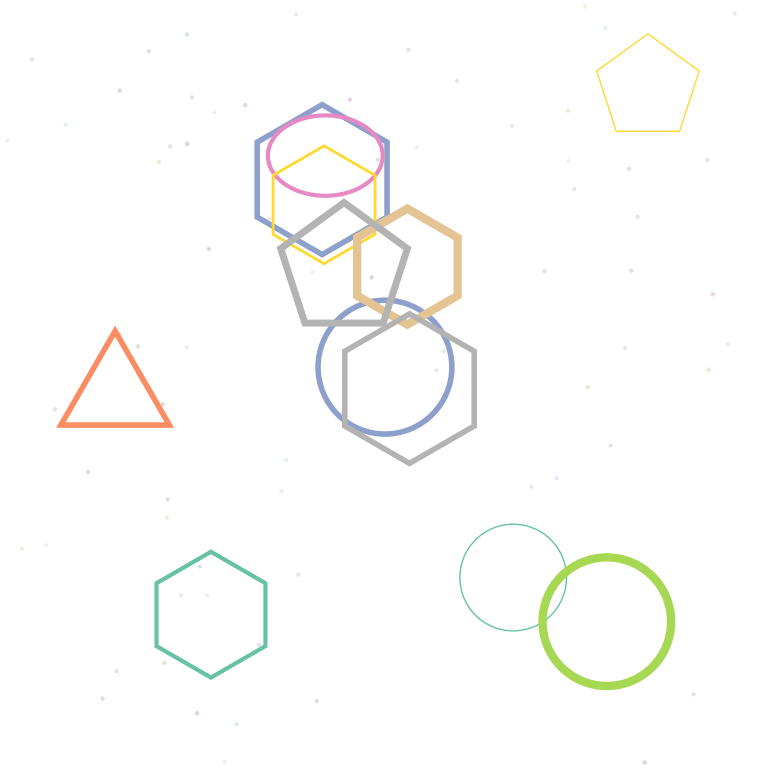[{"shape": "hexagon", "thickness": 1.5, "radius": 0.41, "center": [0.274, 0.202]}, {"shape": "circle", "thickness": 0.5, "radius": 0.35, "center": [0.667, 0.25]}, {"shape": "triangle", "thickness": 2, "radius": 0.41, "center": [0.149, 0.489]}, {"shape": "circle", "thickness": 2, "radius": 0.43, "center": [0.5, 0.523]}, {"shape": "hexagon", "thickness": 2, "radius": 0.49, "center": [0.418, 0.767]}, {"shape": "oval", "thickness": 1.5, "radius": 0.37, "center": [0.422, 0.798]}, {"shape": "circle", "thickness": 3, "radius": 0.42, "center": [0.788, 0.193]}, {"shape": "hexagon", "thickness": 1, "radius": 0.38, "center": [0.421, 0.734]}, {"shape": "pentagon", "thickness": 0.5, "radius": 0.35, "center": [0.841, 0.886]}, {"shape": "hexagon", "thickness": 3, "radius": 0.38, "center": [0.529, 0.654]}, {"shape": "hexagon", "thickness": 2, "radius": 0.49, "center": [0.532, 0.495]}, {"shape": "pentagon", "thickness": 2.5, "radius": 0.43, "center": [0.447, 0.65]}]